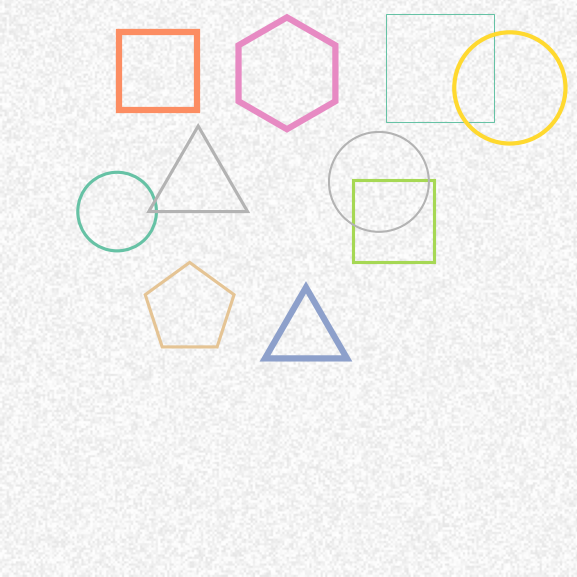[{"shape": "circle", "thickness": 1.5, "radius": 0.34, "center": [0.203, 0.633]}, {"shape": "square", "thickness": 0.5, "radius": 0.46, "center": [0.762, 0.881]}, {"shape": "square", "thickness": 3, "radius": 0.34, "center": [0.273, 0.876]}, {"shape": "triangle", "thickness": 3, "radius": 0.41, "center": [0.53, 0.42]}, {"shape": "hexagon", "thickness": 3, "radius": 0.48, "center": [0.497, 0.872]}, {"shape": "square", "thickness": 1.5, "radius": 0.35, "center": [0.681, 0.616]}, {"shape": "circle", "thickness": 2, "radius": 0.48, "center": [0.883, 0.847]}, {"shape": "pentagon", "thickness": 1.5, "radius": 0.4, "center": [0.328, 0.464]}, {"shape": "triangle", "thickness": 1.5, "radius": 0.49, "center": [0.343, 0.682]}, {"shape": "circle", "thickness": 1, "radius": 0.43, "center": [0.656, 0.684]}]